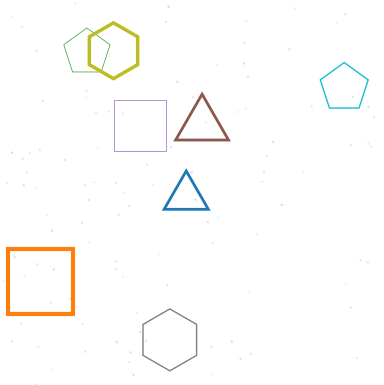[{"shape": "triangle", "thickness": 2, "radius": 0.33, "center": [0.484, 0.49]}, {"shape": "square", "thickness": 3, "radius": 0.42, "center": [0.105, 0.27]}, {"shape": "pentagon", "thickness": 0.5, "radius": 0.32, "center": [0.226, 0.864]}, {"shape": "square", "thickness": 0.5, "radius": 0.33, "center": [0.364, 0.674]}, {"shape": "triangle", "thickness": 2, "radius": 0.4, "center": [0.525, 0.676]}, {"shape": "hexagon", "thickness": 1, "radius": 0.4, "center": [0.441, 0.117]}, {"shape": "hexagon", "thickness": 2.5, "radius": 0.36, "center": [0.295, 0.868]}, {"shape": "pentagon", "thickness": 1, "radius": 0.33, "center": [0.894, 0.772]}]